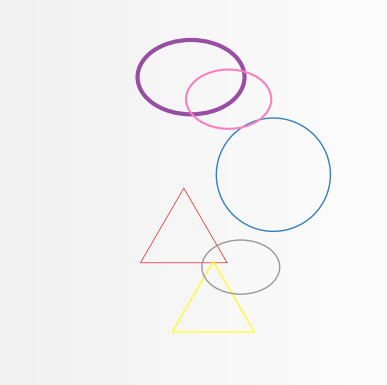[{"shape": "triangle", "thickness": 0.5, "radius": 0.65, "center": [0.474, 0.382]}, {"shape": "circle", "thickness": 1, "radius": 0.74, "center": [0.705, 0.546]}, {"shape": "oval", "thickness": 3, "radius": 0.69, "center": [0.493, 0.8]}, {"shape": "triangle", "thickness": 1, "radius": 0.61, "center": [0.55, 0.199]}, {"shape": "oval", "thickness": 1.5, "radius": 0.55, "center": [0.59, 0.742]}, {"shape": "oval", "thickness": 1, "radius": 0.5, "center": [0.621, 0.306]}]